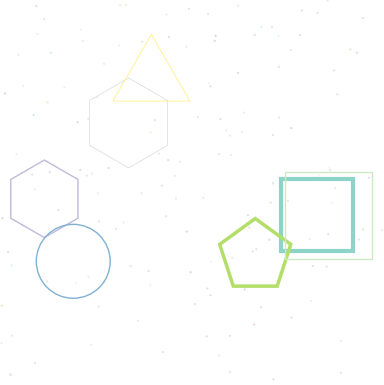[{"shape": "square", "thickness": 3, "radius": 0.46, "center": [0.823, 0.441]}, {"shape": "hexagon", "thickness": 1, "radius": 0.5, "center": [0.115, 0.484]}, {"shape": "circle", "thickness": 1, "radius": 0.48, "center": [0.19, 0.321]}, {"shape": "pentagon", "thickness": 2.5, "radius": 0.49, "center": [0.663, 0.335]}, {"shape": "hexagon", "thickness": 0.5, "radius": 0.58, "center": [0.334, 0.681]}, {"shape": "square", "thickness": 1, "radius": 0.56, "center": [0.852, 0.44]}, {"shape": "triangle", "thickness": 0.5, "radius": 0.58, "center": [0.393, 0.795]}]